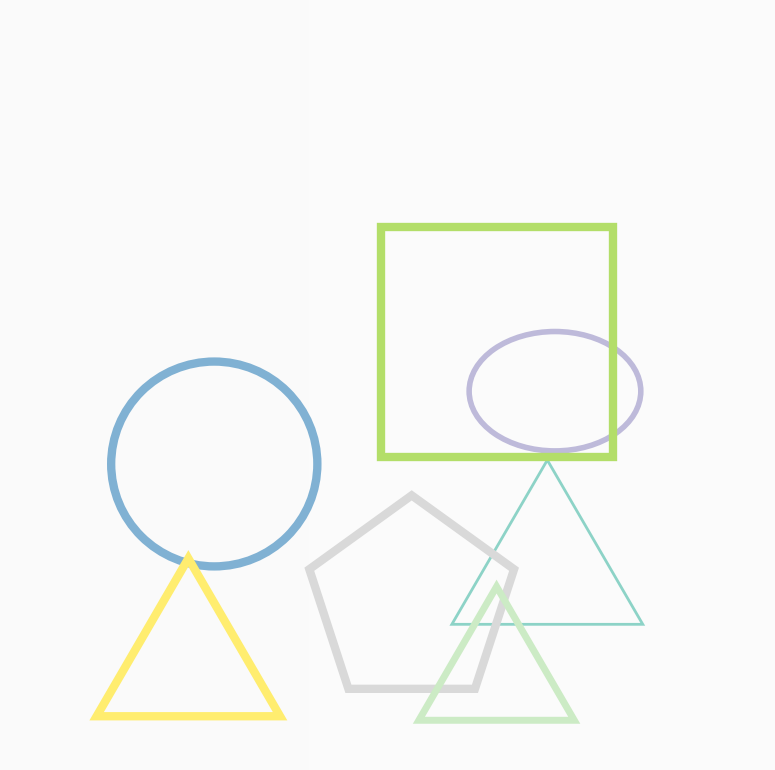[{"shape": "triangle", "thickness": 1, "radius": 0.71, "center": [0.706, 0.26]}, {"shape": "oval", "thickness": 2, "radius": 0.55, "center": [0.716, 0.492]}, {"shape": "circle", "thickness": 3, "radius": 0.67, "center": [0.276, 0.397]}, {"shape": "square", "thickness": 3, "radius": 0.75, "center": [0.641, 0.556]}, {"shape": "pentagon", "thickness": 3, "radius": 0.69, "center": [0.531, 0.218]}, {"shape": "triangle", "thickness": 2.5, "radius": 0.58, "center": [0.641, 0.122]}, {"shape": "triangle", "thickness": 3, "radius": 0.68, "center": [0.243, 0.138]}]